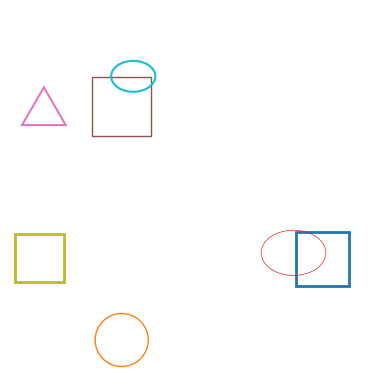[{"shape": "square", "thickness": 2, "radius": 0.35, "center": [0.838, 0.327]}, {"shape": "circle", "thickness": 1, "radius": 0.34, "center": [0.316, 0.117]}, {"shape": "oval", "thickness": 0.5, "radius": 0.42, "center": [0.762, 0.343]}, {"shape": "square", "thickness": 1, "radius": 0.38, "center": [0.315, 0.723]}, {"shape": "triangle", "thickness": 1.5, "radius": 0.33, "center": [0.114, 0.708]}, {"shape": "square", "thickness": 2, "radius": 0.31, "center": [0.102, 0.33]}, {"shape": "oval", "thickness": 1.5, "radius": 0.29, "center": [0.346, 0.802]}]